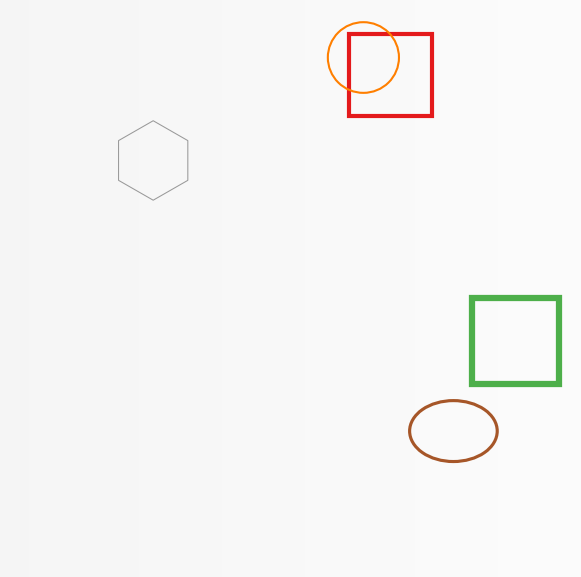[{"shape": "square", "thickness": 2, "radius": 0.36, "center": [0.672, 0.869]}, {"shape": "square", "thickness": 3, "radius": 0.37, "center": [0.887, 0.409]}, {"shape": "circle", "thickness": 1, "radius": 0.31, "center": [0.625, 0.9]}, {"shape": "oval", "thickness": 1.5, "radius": 0.38, "center": [0.78, 0.253]}, {"shape": "hexagon", "thickness": 0.5, "radius": 0.34, "center": [0.264, 0.721]}]